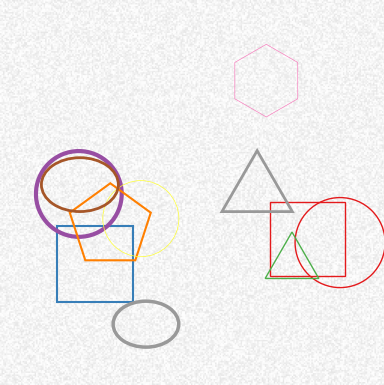[{"shape": "square", "thickness": 1, "radius": 0.48, "center": [0.799, 0.38]}, {"shape": "circle", "thickness": 1, "radius": 0.58, "center": [0.883, 0.37]}, {"shape": "square", "thickness": 1.5, "radius": 0.49, "center": [0.247, 0.314]}, {"shape": "triangle", "thickness": 1, "radius": 0.4, "center": [0.758, 0.317]}, {"shape": "circle", "thickness": 3, "radius": 0.56, "center": [0.205, 0.496]}, {"shape": "pentagon", "thickness": 1.5, "radius": 0.55, "center": [0.286, 0.413]}, {"shape": "circle", "thickness": 0.5, "radius": 0.49, "center": [0.366, 0.432]}, {"shape": "oval", "thickness": 2, "radius": 0.5, "center": [0.207, 0.52]}, {"shape": "hexagon", "thickness": 0.5, "radius": 0.47, "center": [0.692, 0.791]}, {"shape": "triangle", "thickness": 2, "radius": 0.53, "center": [0.668, 0.503]}, {"shape": "oval", "thickness": 2.5, "radius": 0.43, "center": [0.379, 0.158]}]